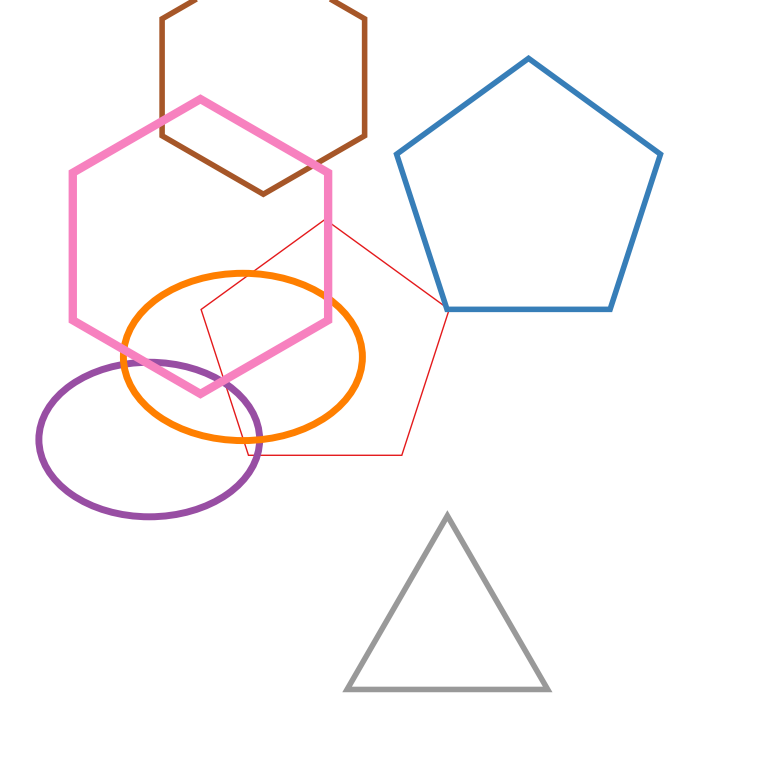[{"shape": "pentagon", "thickness": 0.5, "radius": 0.85, "center": [0.422, 0.546]}, {"shape": "pentagon", "thickness": 2, "radius": 0.9, "center": [0.686, 0.744]}, {"shape": "oval", "thickness": 2.5, "radius": 0.72, "center": [0.194, 0.429]}, {"shape": "oval", "thickness": 2.5, "radius": 0.78, "center": [0.315, 0.536]}, {"shape": "hexagon", "thickness": 2, "radius": 0.76, "center": [0.342, 0.9]}, {"shape": "hexagon", "thickness": 3, "radius": 0.96, "center": [0.26, 0.68]}, {"shape": "triangle", "thickness": 2, "radius": 0.75, "center": [0.581, 0.18]}]